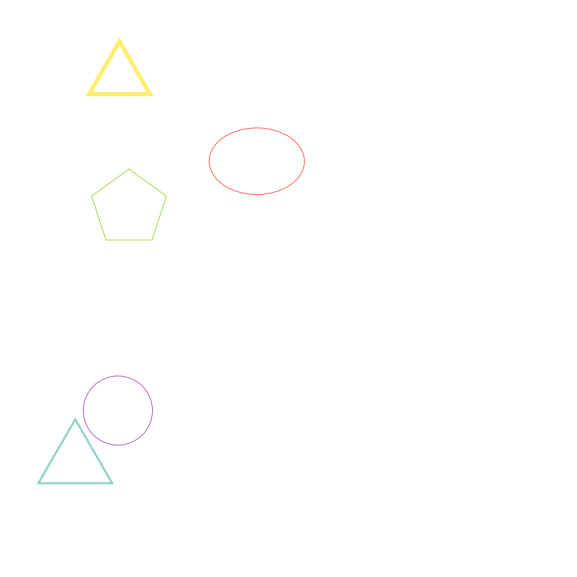[{"shape": "triangle", "thickness": 1, "radius": 0.37, "center": [0.13, 0.199]}, {"shape": "oval", "thickness": 0.5, "radius": 0.41, "center": [0.445, 0.72]}, {"shape": "pentagon", "thickness": 0.5, "radius": 0.34, "center": [0.223, 0.638]}, {"shape": "circle", "thickness": 0.5, "radius": 0.3, "center": [0.204, 0.288]}, {"shape": "triangle", "thickness": 2, "radius": 0.3, "center": [0.207, 0.867]}]